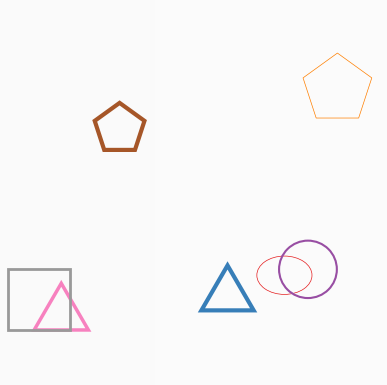[{"shape": "oval", "thickness": 0.5, "radius": 0.36, "center": [0.734, 0.285]}, {"shape": "triangle", "thickness": 3, "radius": 0.39, "center": [0.587, 0.233]}, {"shape": "circle", "thickness": 1.5, "radius": 0.37, "center": [0.795, 0.3]}, {"shape": "pentagon", "thickness": 0.5, "radius": 0.47, "center": [0.871, 0.769]}, {"shape": "pentagon", "thickness": 3, "radius": 0.34, "center": [0.309, 0.665]}, {"shape": "triangle", "thickness": 2.5, "radius": 0.4, "center": [0.158, 0.183]}, {"shape": "square", "thickness": 2, "radius": 0.4, "center": [0.101, 0.222]}]